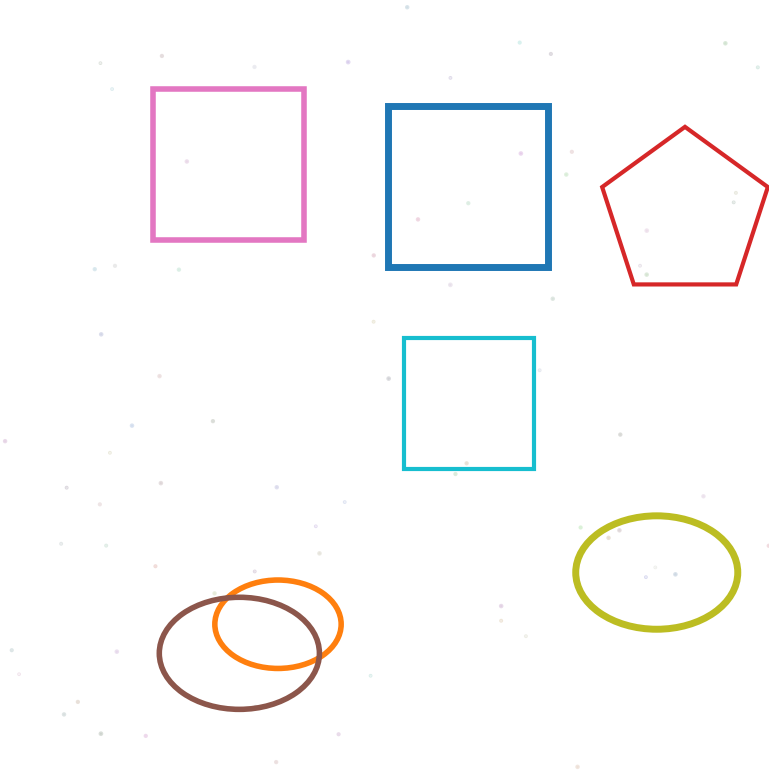[{"shape": "square", "thickness": 2.5, "radius": 0.52, "center": [0.608, 0.758]}, {"shape": "oval", "thickness": 2, "radius": 0.41, "center": [0.361, 0.189]}, {"shape": "pentagon", "thickness": 1.5, "radius": 0.57, "center": [0.89, 0.722]}, {"shape": "oval", "thickness": 2, "radius": 0.52, "center": [0.311, 0.152]}, {"shape": "square", "thickness": 2, "radius": 0.49, "center": [0.297, 0.786]}, {"shape": "oval", "thickness": 2.5, "radius": 0.53, "center": [0.853, 0.256]}, {"shape": "square", "thickness": 1.5, "radius": 0.42, "center": [0.609, 0.476]}]